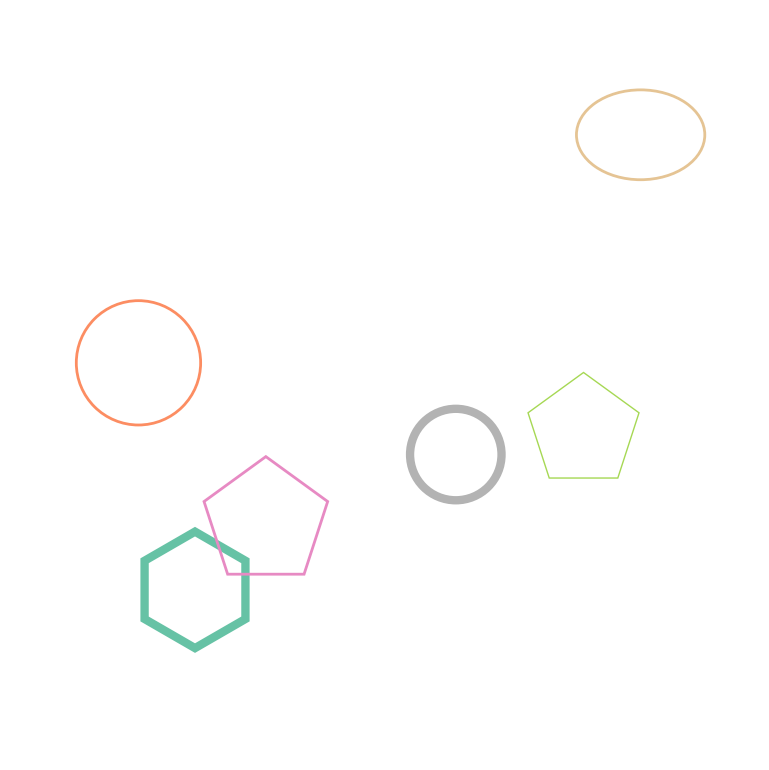[{"shape": "hexagon", "thickness": 3, "radius": 0.38, "center": [0.253, 0.234]}, {"shape": "circle", "thickness": 1, "radius": 0.4, "center": [0.18, 0.529]}, {"shape": "pentagon", "thickness": 1, "radius": 0.42, "center": [0.345, 0.323]}, {"shape": "pentagon", "thickness": 0.5, "radius": 0.38, "center": [0.758, 0.44]}, {"shape": "oval", "thickness": 1, "radius": 0.42, "center": [0.832, 0.825]}, {"shape": "circle", "thickness": 3, "radius": 0.3, "center": [0.592, 0.41]}]